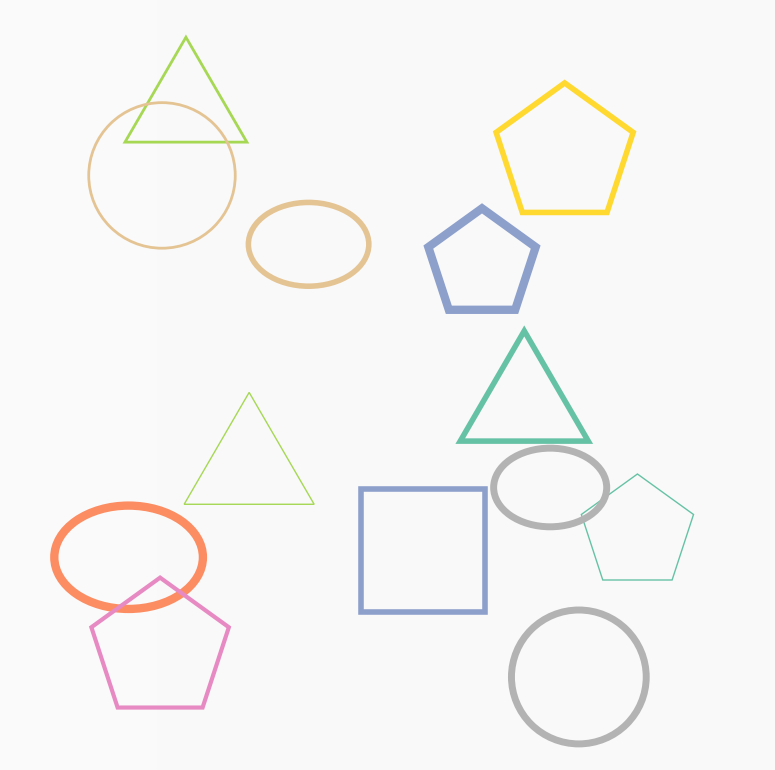[{"shape": "triangle", "thickness": 2, "radius": 0.48, "center": [0.676, 0.475]}, {"shape": "pentagon", "thickness": 0.5, "radius": 0.38, "center": [0.822, 0.308]}, {"shape": "oval", "thickness": 3, "radius": 0.48, "center": [0.166, 0.276]}, {"shape": "pentagon", "thickness": 3, "radius": 0.36, "center": [0.622, 0.657]}, {"shape": "square", "thickness": 2, "radius": 0.4, "center": [0.546, 0.285]}, {"shape": "pentagon", "thickness": 1.5, "radius": 0.47, "center": [0.207, 0.157]}, {"shape": "triangle", "thickness": 1, "radius": 0.45, "center": [0.24, 0.861]}, {"shape": "triangle", "thickness": 0.5, "radius": 0.48, "center": [0.321, 0.394]}, {"shape": "pentagon", "thickness": 2, "radius": 0.46, "center": [0.729, 0.799]}, {"shape": "circle", "thickness": 1, "radius": 0.47, "center": [0.209, 0.772]}, {"shape": "oval", "thickness": 2, "radius": 0.39, "center": [0.398, 0.683]}, {"shape": "oval", "thickness": 2.5, "radius": 0.36, "center": [0.71, 0.367]}, {"shape": "circle", "thickness": 2.5, "radius": 0.43, "center": [0.747, 0.121]}]